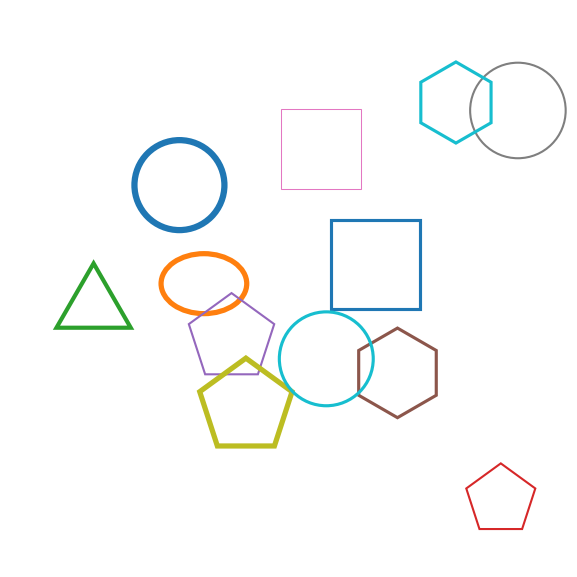[{"shape": "circle", "thickness": 3, "radius": 0.39, "center": [0.311, 0.679]}, {"shape": "square", "thickness": 1.5, "radius": 0.38, "center": [0.651, 0.54]}, {"shape": "oval", "thickness": 2.5, "radius": 0.37, "center": [0.353, 0.508]}, {"shape": "triangle", "thickness": 2, "radius": 0.37, "center": [0.162, 0.469]}, {"shape": "pentagon", "thickness": 1, "radius": 0.31, "center": [0.867, 0.134]}, {"shape": "pentagon", "thickness": 1, "radius": 0.39, "center": [0.401, 0.414]}, {"shape": "hexagon", "thickness": 1.5, "radius": 0.39, "center": [0.688, 0.353]}, {"shape": "square", "thickness": 0.5, "radius": 0.34, "center": [0.556, 0.741]}, {"shape": "circle", "thickness": 1, "radius": 0.41, "center": [0.897, 0.808]}, {"shape": "pentagon", "thickness": 2.5, "radius": 0.42, "center": [0.426, 0.295]}, {"shape": "circle", "thickness": 1.5, "radius": 0.41, "center": [0.565, 0.378]}, {"shape": "hexagon", "thickness": 1.5, "radius": 0.35, "center": [0.79, 0.822]}]